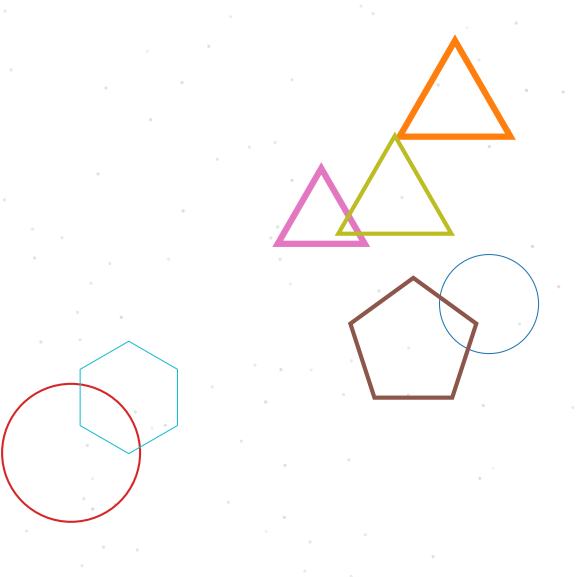[{"shape": "circle", "thickness": 0.5, "radius": 0.43, "center": [0.847, 0.473]}, {"shape": "triangle", "thickness": 3, "radius": 0.55, "center": [0.788, 0.818]}, {"shape": "circle", "thickness": 1, "radius": 0.6, "center": [0.123, 0.215]}, {"shape": "pentagon", "thickness": 2, "radius": 0.57, "center": [0.716, 0.403]}, {"shape": "triangle", "thickness": 3, "radius": 0.44, "center": [0.556, 0.62]}, {"shape": "triangle", "thickness": 2, "radius": 0.57, "center": [0.684, 0.651]}, {"shape": "hexagon", "thickness": 0.5, "radius": 0.49, "center": [0.223, 0.311]}]